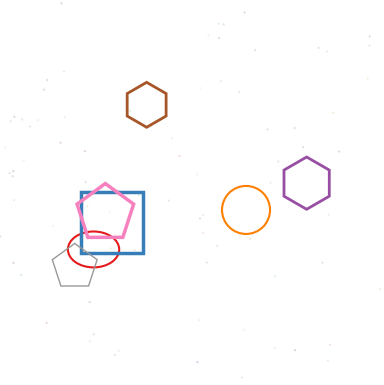[{"shape": "oval", "thickness": 1.5, "radius": 0.33, "center": [0.243, 0.352]}, {"shape": "square", "thickness": 2.5, "radius": 0.4, "center": [0.29, 0.422]}, {"shape": "hexagon", "thickness": 2, "radius": 0.34, "center": [0.796, 0.524]}, {"shape": "circle", "thickness": 1.5, "radius": 0.31, "center": [0.639, 0.455]}, {"shape": "hexagon", "thickness": 2, "radius": 0.29, "center": [0.381, 0.728]}, {"shape": "pentagon", "thickness": 2.5, "radius": 0.39, "center": [0.274, 0.446]}, {"shape": "pentagon", "thickness": 1, "radius": 0.31, "center": [0.194, 0.307]}]